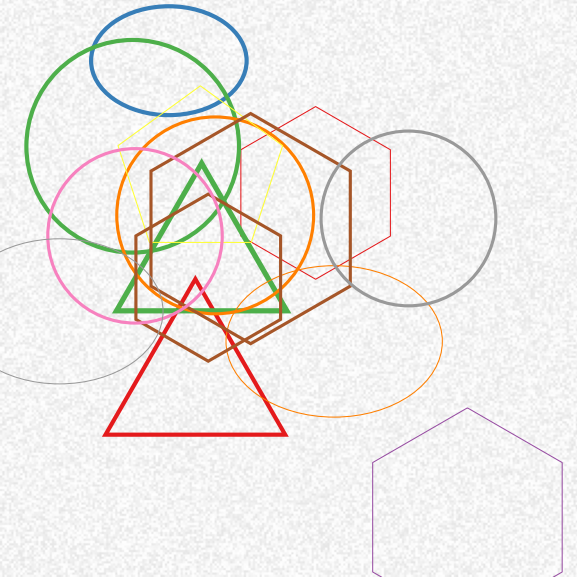[{"shape": "triangle", "thickness": 2, "radius": 0.9, "center": [0.338, 0.336]}, {"shape": "hexagon", "thickness": 0.5, "radius": 0.75, "center": [0.547, 0.665]}, {"shape": "oval", "thickness": 2, "radius": 0.67, "center": [0.292, 0.894]}, {"shape": "circle", "thickness": 2, "radius": 0.92, "center": [0.23, 0.746]}, {"shape": "triangle", "thickness": 2.5, "radius": 0.85, "center": [0.349, 0.546]}, {"shape": "hexagon", "thickness": 0.5, "radius": 0.95, "center": [0.809, 0.103]}, {"shape": "oval", "thickness": 0.5, "radius": 0.94, "center": [0.579, 0.408]}, {"shape": "circle", "thickness": 1.5, "radius": 0.85, "center": [0.373, 0.626]}, {"shape": "pentagon", "thickness": 0.5, "radius": 0.75, "center": [0.347, 0.701]}, {"shape": "hexagon", "thickness": 1.5, "radius": 0.72, "center": [0.361, 0.518]}, {"shape": "hexagon", "thickness": 1.5, "radius": 1.0, "center": [0.434, 0.603]}, {"shape": "circle", "thickness": 1.5, "radius": 0.76, "center": [0.234, 0.591]}, {"shape": "circle", "thickness": 1.5, "radius": 0.76, "center": [0.707, 0.621]}, {"shape": "oval", "thickness": 0.5, "radius": 0.9, "center": [0.103, 0.46]}]